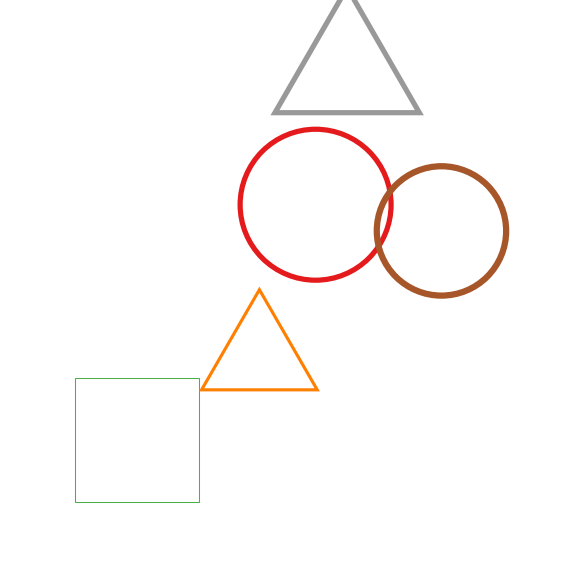[{"shape": "circle", "thickness": 2.5, "radius": 0.65, "center": [0.547, 0.645]}, {"shape": "square", "thickness": 0.5, "radius": 0.54, "center": [0.237, 0.238]}, {"shape": "triangle", "thickness": 1.5, "radius": 0.58, "center": [0.449, 0.382]}, {"shape": "circle", "thickness": 3, "radius": 0.56, "center": [0.764, 0.599]}, {"shape": "triangle", "thickness": 2.5, "radius": 0.72, "center": [0.601, 0.876]}]